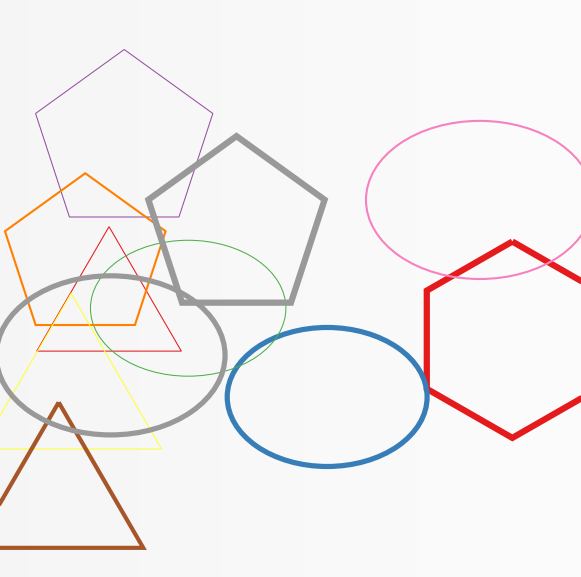[{"shape": "hexagon", "thickness": 3, "radius": 0.85, "center": [0.881, 0.411]}, {"shape": "triangle", "thickness": 0.5, "radius": 0.72, "center": [0.188, 0.463]}, {"shape": "oval", "thickness": 2.5, "radius": 0.86, "center": [0.563, 0.312]}, {"shape": "oval", "thickness": 0.5, "radius": 0.84, "center": [0.324, 0.465]}, {"shape": "pentagon", "thickness": 0.5, "radius": 0.8, "center": [0.214, 0.753]}, {"shape": "pentagon", "thickness": 1, "radius": 0.73, "center": [0.147, 0.554]}, {"shape": "triangle", "thickness": 0.5, "radius": 0.9, "center": [0.122, 0.311]}, {"shape": "triangle", "thickness": 2, "radius": 0.84, "center": [0.101, 0.134]}, {"shape": "oval", "thickness": 1, "radius": 0.98, "center": [0.825, 0.653]}, {"shape": "oval", "thickness": 2.5, "radius": 0.98, "center": [0.19, 0.384]}, {"shape": "pentagon", "thickness": 3, "radius": 0.8, "center": [0.407, 0.604]}]